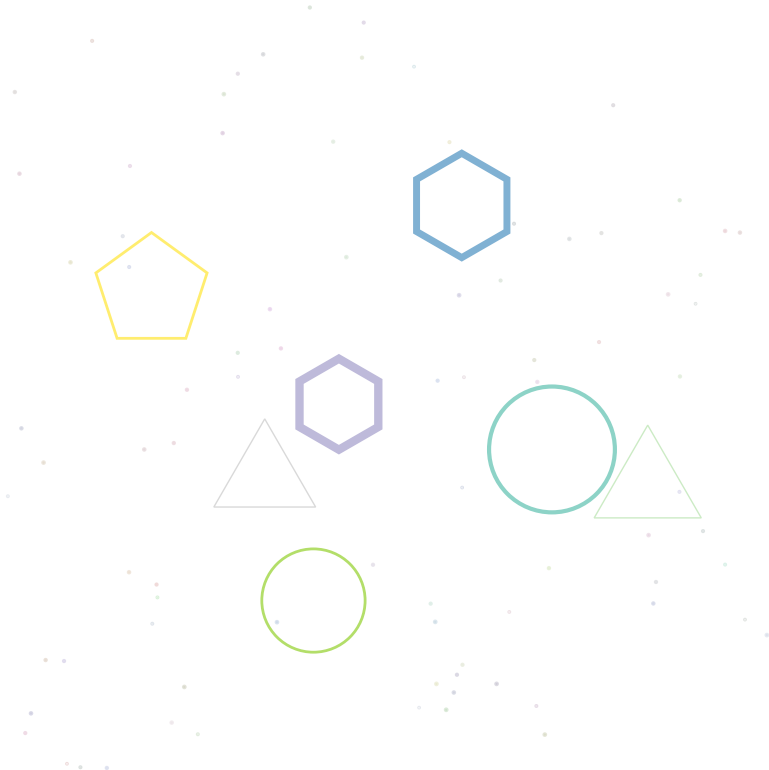[{"shape": "circle", "thickness": 1.5, "radius": 0.41, "center": [0.717, 0.416]}, {"shape": "hexagon", "thickness": 3, "radius": 0.3, "center": [0.44, 0.475]}, {"shape": "hexagon", "thickness": 2.5, "radius": 0.34, "center": [0.6, 0.733]}, {"shape": "circle", "thickness": 1, "radius": 0.34, "center": [0.407, 0.22]}, {"shape": "triangle", "thickness": 0.5, "radius": 0.38, "center": [0.344, 0.38]}, {"shape": "triangle", "thickness": 0.5, "radius": 0.4, "center": [0.841, 0.368]}, {"shape": "pentagon", "thickness": 1, "radius": 0.38, "center": [0.197, 0.622]}]